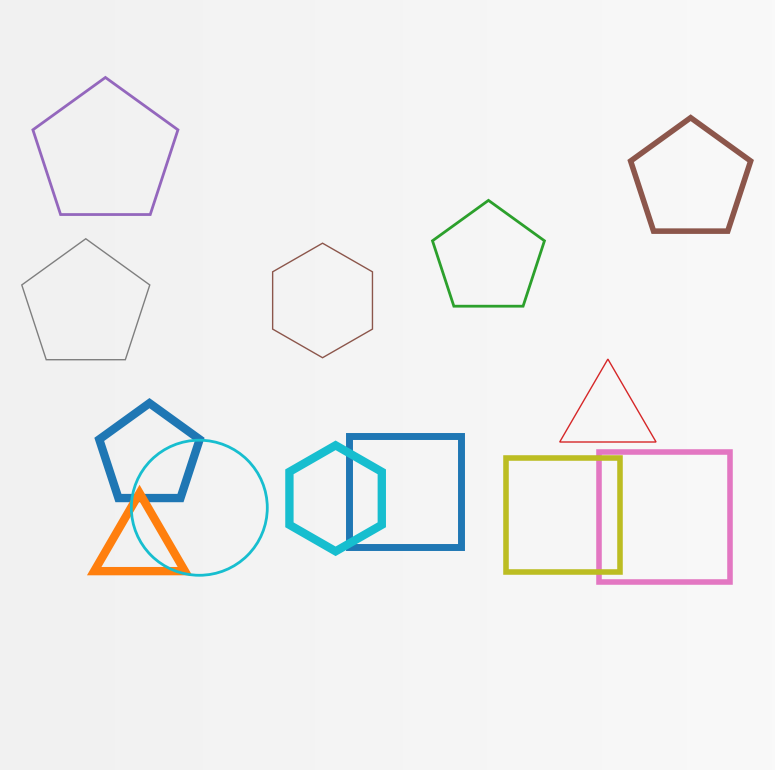[{"shape": "square", "thickness": 2.5, "radius": 0.36, "center": [0.523, 0.362]}, {"shape": "pentagon", "thickness": 3, "radius": 0.34, "center": [0.193, 0.408]}, {"shape": "triangle", "thickness": 3, "radius": 0.34, "center": [0.18, 0.292]}, {"shape": "pentagon", "thickness": 1, "radius": 0.38, "center": [0.63, 0.664]}, {"shape": "triangle", "thickness": 0.5, "radius": 0.36, "center": [0.784, 0.462]}, {"shape": "pentagon", "thickness": 1, "radius": 0.49, "center": [0.136, 0.801]}, {"shape": "pentagon", "thickness": 2, "radius": 0.41, "center": [0.891, 0.766]}, {"shape": "hexagon", "thickness": 0.5, "radius": 0.37, "center": [0.416, 0.61]}, {"shape": "square", "thickness": 2, "radius": 0.42, "center": [0.857, 0.329]}, {"shape": "pentagon", "thickness": 0.5, "radius": 0.43, "center": [0.111, 0.603]}, {"shape": "square", "thickness": 2, "radius": 0.37, "center": [0.726, 0.331]}, {"shape": "hexagon", "thickness": 3, "radius": 0.34, "center": [0.433, 0.353]}, {"shape": "circle", "thickness": 1, "radius": 0.44, "center": [0.257, 0.341]}]